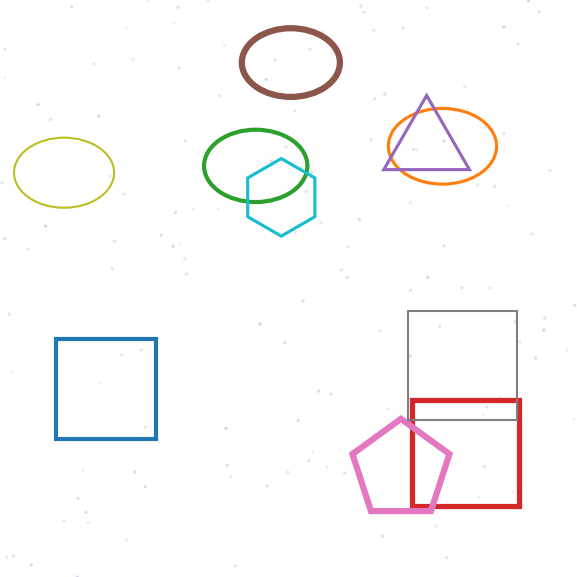[{"shape": "square", "thickness": 2, "radius": 0.43, "center": [0.183, 0.326]}, {"shape": "oval", "thickness": 1.5, "radius": 0.47, "center": [0.766, 0.746]}, {"shape": "oval", "thickness": 2, "radius": 0.45, "center": [0.443, 0.712]}, {"shape": "square", "thickness": 2.5, "radius": 0.46, "center": [0.806, 0.215]}, {"shape": "triangle", "thickness": 1.5, "radius": 0.43, "center": [0.739, 0.748]}, {"shape": "oval", "thickness": 3, "radius": 0.42, "center": [0.504, 0.891]}, {"shape": "pentagon", "thickness": 3, "radius": 0.44, "center": [0.694, 0.186]}, {"shape": "square", "thickness": 1, "radius": 0.47, "center": [0.801, 0.366]}, {"shape": "oval", "thickness": 1, "radius": 0.43, "center": [0.111, 0.7]}, {"shape": "hexagon", "thickness": 1.5, "radius": 0.34, "center": [0.487, 0.657]}]